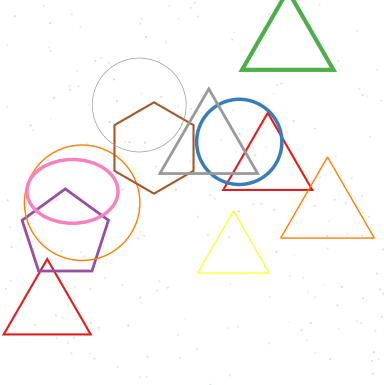[{"shape": "triangle", "thickness": 1.5, "radius": 0.65, "center": [0.123, 0.197]}, {"shape": "triangle", "thickness": 1.5, "radius": 0.67, "center": [0.695, 0.573]}, {"shape": "circle", "thickness": 2.5, "radius": 0.55, "center": [0.621, 0.631]}, {"shape": "triangle", "thickness": 3, "radius": 0.69, "center": [0.747, 0.887]}, {"shape": "pentagon", "thickness": 2, "radius": 0.59, "center": [0.17, 0.391]}, {"shape": "circle", "thickness": 1, "radius": 0.75, "center": [0.213, 0.473]}, {"shape": "triangle", "thickness": 1, "radius": 0.7, "center": [0.851, 0.452]}, {"shape": "triangle", "thickness": 1, "radius": 0.54, "center": [0.607, 0.345]}, {"shape": "hexagon", "thickness": 1.5, "radius": 0.59, "center": [0.4, 0.616]}, {"shape": "oval", "thickness": 2.5, "radius": 0.59, "center": [0.188, 0.503]}, {"shape": "triangle", "thickness": 2, "radius": 0.73, "center": [0.542, 0.623]}, {"shape": "circle", "thickness": 0.5, "radius": 0.61, "center": [0.362, 0.727]}]